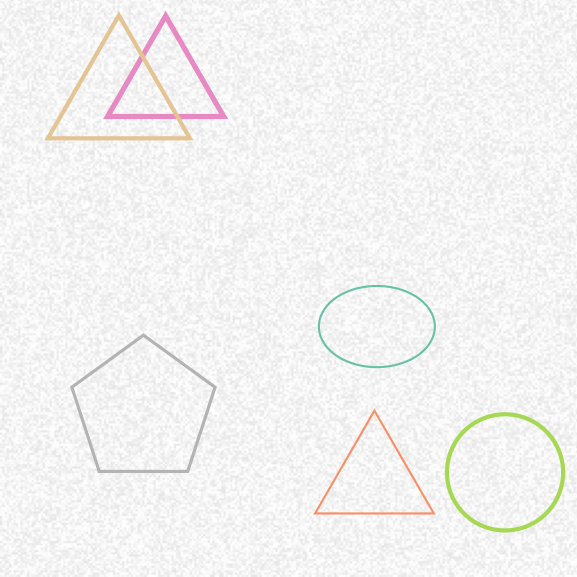[{"shape": "oval", "thickness": 1, "radius": 0.5, "center": [0.653, 0.434]}, {"shape": "triangle", "thickness": 1, "radius": 0.59, "center": [0.648, 0.169]}, {"shape": "triangle", "thickness": 2.5, "radius": 0.58, "center": [0.287, 0.855]}, {"shape": "circle", "thickness": 2, "radius": 0.5, "center": [0.875, 0.181]}, {"shape": "triangle", "thickness": 2, "radius": 0.71, "center": [0.206, 0.831]}, {"shape": "pentagon", "thickness": 1.5, "radius": 0.65, "center": [0.248, 0.288]}]